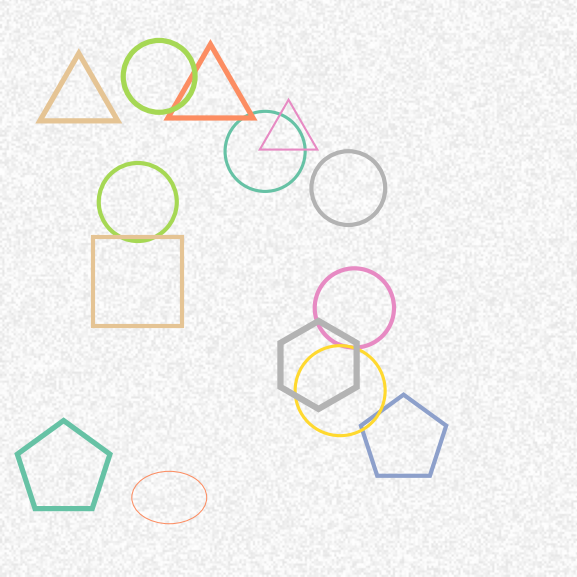[{"shape": "circle", "thickness": 1.5, "radius": 0.35, "center": [0.459, 0.737]}, {"shape": "pentagon", "thickness": 2.5, "radius": 0.42, "center": [0.11, 0.187]}, {"shape": "oval", "thickness": 0.5, "radius": 0.32, "center": [0.293, 0.138]}, {"shape": "triangle", "thickness": 2.5, "radius": 0.43, "center": [0.364, 0.837]}, {"shape": "pentagon", "thickness": 2, "radius": 0.39, "center": [0.699, 0.238]}, {"shape": "circle", "thickness": 2, "radius": 0.34, "center": [0.614, 0.466]}, {"shape": "triangle", "thickness": 1, "radius": 0.29, "center": [0.5, 0.769]}, {"shape": "circle", "thickness": 2, "radius": 0.34, "center": [0.239, 0.649]}, {"shape": "circle", "thickness": 2.5, "radius": 0.31, "center": [0.276, 0.867]}, {"shape": "circle", "thickness": 1.5, "radius": 0.39, "center": [0.589, 0.323]}, {"shape": "triangle", "thickness": 2.5, "radius": 0.39, "center": [0.136, 0.829]}, {"shape": "square", "thickness": 2, "radius": 0.39, "center": [0.238, 0.511]}, {"shape": "circle", "thickness": 2, "radius": 0.32, "center": [0.603, 0.673]}, {"shape": "hexagon", "thickness": 3, "radius": 0.38, "center": [0.552, 0.367]}]